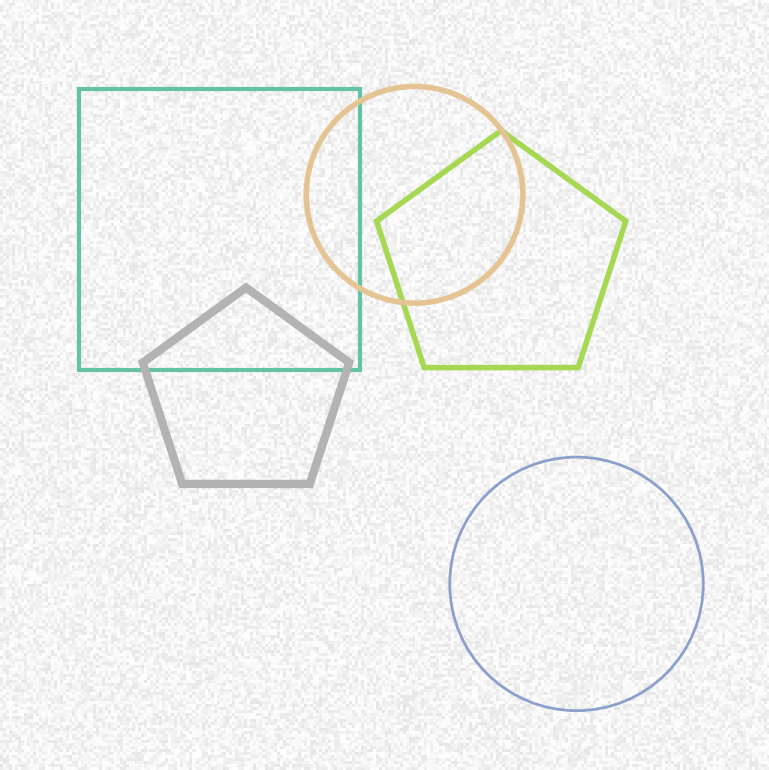[{"shape": "square", "thickness": 1.5, "radius": 0.91, "center": [0.285, 0.701]}, {"shape": "circle", "thickness": 1, "radius": 0.82, "center": [0.749, 0.242]}, {"shape": "pentagon", "thickness": 2, "radius": 0.85, "center": [0.651, 0.66]}, {"shape": "circle", "thickness": 2, "radius": 0.7, "center": [0.538, 0.747]}, {"shape": "pentagon", "thickness": 3, "radius": 0.7, "center": [0.32, 0.486]}]